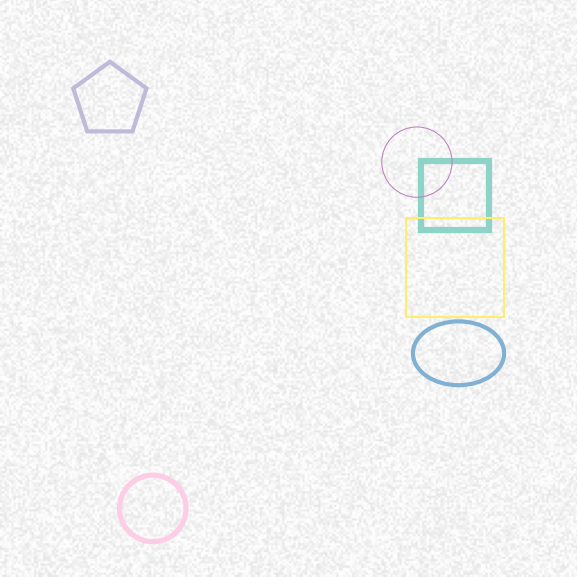[{"shape": "square", "thickness": 3, "radius": 0.3, "center": [0.788, 0.661]}, {"shape": "pentagon", "thickness": 2, "radius": 0.33, "center": [0.19, 0.826]}, {"shape": "oval", "thickness": 2, "radius": 0.39, "center": [0.794, 0.387]}, {"shape": "circle", "thickness": 2.5, "radius": 0.29, "center": [0.265, 0.119]}, {"shape": "circle", "thickness": 0.5, "radius": 0.3, "center": [0.722, 0.718]}, {"shape": "square", "thickness": 1, "radius": 0.43, "center": [0.788, 0.536]}]